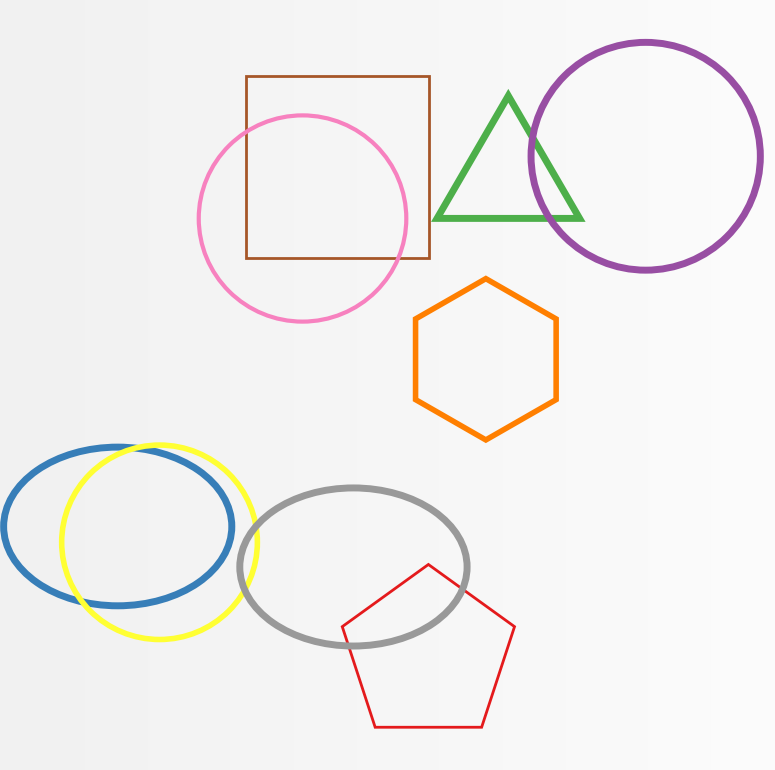[{"shape": "pentagon", "thickness": 1, "radius": 0.58, "center": [0.553, 0.15]}, {"shape": "oval", "thickness": 2.5, "radius": 0.74, "center": [0.152, 0.316]}, {"shape": "triangle", "thickness": 2.5, "radius": 0.53, "center": [0.656, 0.769]}, {"shape": "circle", "thickness": 2.5, "radius": 0.74, "center": [0.833, 0.797]}, {"shape": "hexagon", "thickness": 2, "radius": 0.52, "center": [0.627, 0.533]}, {"shape": "circle", "thickness": 2, "radius": 0.63, "center": [0.206, 0.296]}, {"shape": "square", "thickness": 1, "radius": 0.59, "center": [0.435, 0.783]}, {"shape": "circle", "thickness": 1.5, "radius": 0.67, "center": [0.39, 0.716]}, {"shape": "oval", "thickness": 2.5, "radius": 0.73, "center": [0.456, 0.264]}]